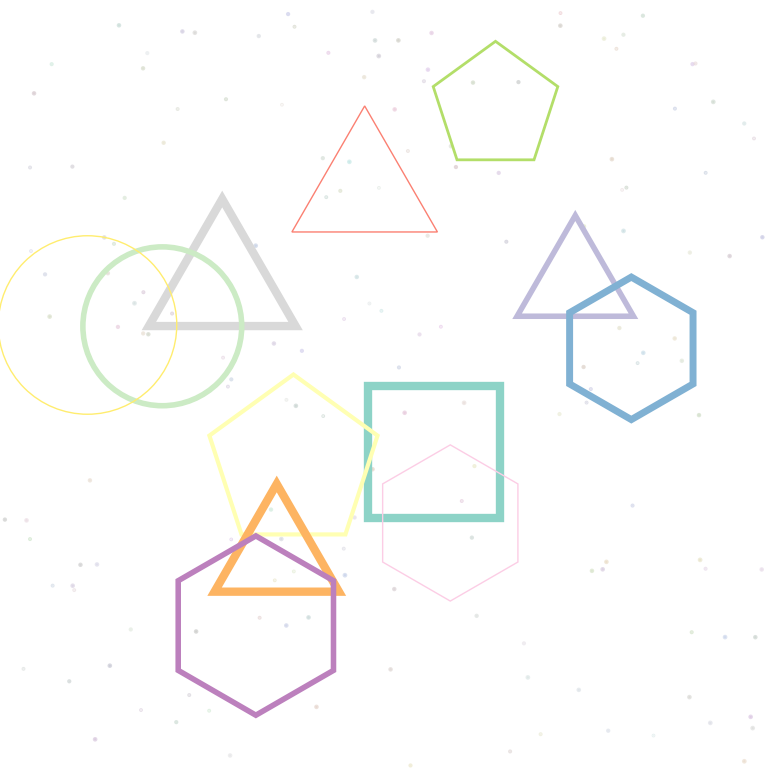[{"shape": "square", "thickness": 3, "radius": 0.43, "center": [0.564, 0.413]}, {"shape": "pentagon", "thickness": 1.5, "radius": 0.57, "center": [0.381, 0.399]}, {"shape": "triangle", "thickness": 2, "radius": 0.44, "center": [0.747, 0.633]}, {"shape": "triangle", "thickness": 0.5, "radius": 0.55, "center": [0.474, 0.753]}, {"shape": "hexagon", "thickness": 2.5, "radius": 0.46, "center": [0.82, 0.548]}, {"shape": "triangle", "thickness": 3, "radius": 0.47, "center": [0.359, 0.278]}, {"shape": "pentagon", "thickness": 1, "radius": 0.43, "center": [0.644, 0.861]}, {"shape": "hexagon", "thickness": 0.5, "radius": 0.51, "center": [0.585, 0.321]}, {"shape": "triangle", "thickness": 3, "radius": 0.55, "center": [0.289, 0.632]}, {"shape": "hexagon", "thickness": 2, "radius": 0.58, "center": [0.332, 0.188]}, {"shape": "circle", "thickness": 2, "radius": 0.52, "center": [0.211, 0.576]}, {"shape": "circle", "thickness": 0.5, "radius": 0.58, "center": [0.114, 0.578]}]